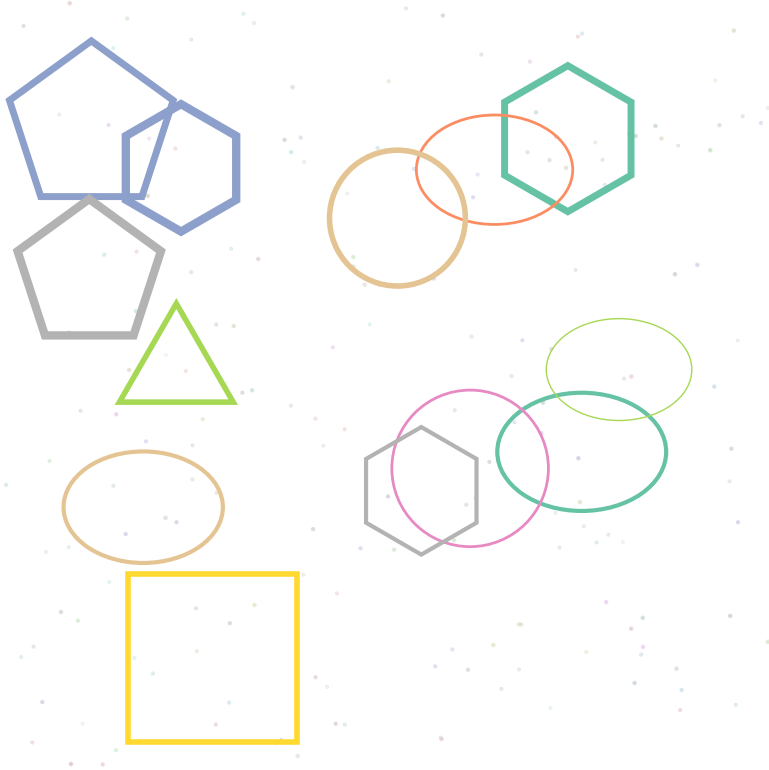[{"shape": "oval", "thickness": 1.5, "radius": 0.55, "center": [0.755, 0.413]}, {"shape": "hexagon", "thickness": 2.5, "radius": 0.47, "center": [0.737, 0.82]}, {"shape": "oval", "thickness": 1, "radius": 0.51, "center": [0.642, 0.78]}, {"shape": "hexagon", "thickness": 3, "radius": 0.41, "center": [0.235, 0.782]}, {"shape": "pentagon", "thickness": 2.5, "radius": 0.56, "center": [0.119, 0.835]}, {"shape": "circle", "thickness": 1, "radius": 0.51, "center": [0.611, 0.392]}, {"shape": "oval", "thickness": 0.5, "radius": 0.47, "center": [0.804, 0.52]}, {"shape": "triangle", "thickness": 2, "radius": 0.43, "center": [0.229, 0.52]}, {"shape": "square", "thickness": 2, "radius": 0.55, "center": [0.276, 0.145]}, {"shape": "circle", "thickness": 2, "radius": 0.44, "center": [0.516, 0.717]}, {"shape": "oval", "thickness": 1.5, "radius": 0.52, "center": [0.186, 0.341]}, {"shape": "hexagon", "thickness": 1.5, "radius": 0.41, "center": [0.547, 0.363]}, {"shape": "pentagon", "thickness": 3, "radius": 0.49, "center": [0.116, 0.644]}]